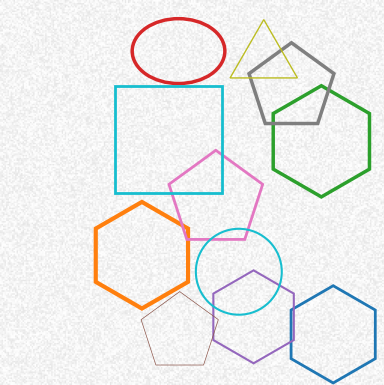[{"shape": "hexagon", "thickness": 2, "radius": 0.63, "center": [0.865, 0.132]}, {"shape": "hexagon", "thickness": 3, "radius": 0.69, "center": [0.369, 0.337]}, {"shape": "hexagon", "thickness": 2.5, "radius": 0.72, "center": [0.835, 0.633]}, {"shape": "oval", "thickness": 2.5, "radius": 0.6, "center": [0.464, 0.867]}, {"shape": "hexagon", "thickness": 1.5, "radius": 0.6, "center": [0.659, 0.177]}, {"shape": "pentagon", "thickness": 0.5, "radius": 0.53, "center": [0.467, 0.137]}, {"shape": "pentagon", "thickness": 2, "radius": 0.64, "center": [0.561, 0.482]}, {"shape": "pentagon", "thickness": 2.5, "radius": 0.58, "center": [0.757, 0.773]}, {"shape": "triangle", "thickness": 1, "radius": 0.51, "center": [0.685, 0.848]}, {"shape": "square", "thickness": 2, "radius": 0.69, "center": [0.437, 0.637]}, {"shape": "circle", "thickness": 1.5, "radius": 0.56, "center": [0.62, 0.294]}]